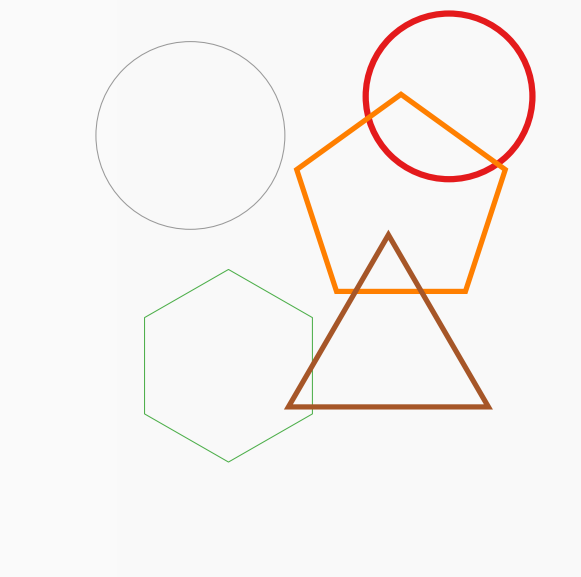[{"shape": "circle", "thickness": 3, "radius": 0.72, "center": [0.773, 0.832]}, {"shape": "hexagon", "thickness": 0.5, "radius": 0.83, "center": [0.393, 0.366]}, {"shape": "pentagon", "thickness": 2.5, "radius": 0.94, "center": [0.69, 0.647]}, {"shape": "triangle", "thickness": 2.5, "radius": 0.99, "center": [0.668, 0.394]}, {"shape": "circle", "thickness": 0.5, "radius": 0.81, "center": [0.328, 0.765]}]